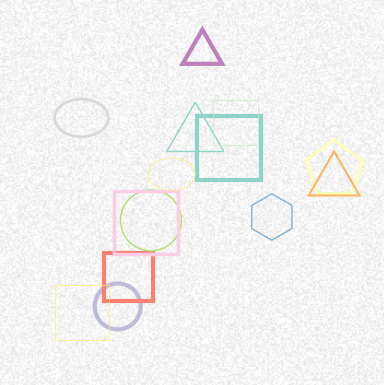[{"shape": "square", "thickness": 3, "radius": 0.42, "center": [0.595, 0.616]}, {"shape": "triangle", "thickness": 1, "radius": 0.43, "center": [0.507, 0.649]}, {"shape": "pentagon", "thickness": 2, "radius": 0.38, "center": [0.868, 0.56]}, {"shape": "circle", "thickness": 3, "radius": 0.3, "center": [0.306, 0.204]}, {"shape": "square", "thickness": 3, "radius": 0.32, "center": [0.333, 0.28]}, {"shape": "hexagon", "thickness": 1, "radius": 0.3, "center": [0.706, 0.436]}, {"shape": "triangle", "thickness": 1.5, "radius": 0.38, "center": [0.868, 0.53]}, {"shape": "circle", "thickness": 1, "radius": 0.4, "center": [0.392, 0.428]}, {"shape": "square", "thickness": 2.5, "radius": 0.41, "center": [0.379, 0.421]}, {"shape": "oval", "thickness": 2, "radius": 0.35, "center": [0.212, 0.694]}, {"shape": "triangle", "thickness": 3, "radius": 0.3, "center": [0.526, 0.864]}, {"shape": "square", "thickness": 0.5, "radius": 0.29, "center": [0.613, 0.682]}, {"shape": "oval", "thickness": 0.5, "radius": 0.3, "center": [0.446, 0.547]}, {"shape": "square", "thickness": 0.5, "radius": 0.35, "center": [0.213, 0.189]}]